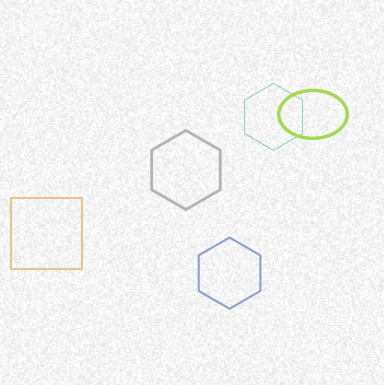[{"shape": "hexagon", "thickness": 0.5, "radius": 0.43, "center": [0.71, 0.696]}, {"shape": "hexagon", "thickness": 1.5, "radius": 0.46, "center": [0.596, 0.291]}, {"shape": "oval", "thickness": 2.5, "radius": 0.45, "center": [0.813, 0.703]}, {"shape": "square", "thickness": 1.5, "radius": 0.46, "center": [0.12, 0.393]}, {"shape": "hexagon", "thickness": 2, "radius": 0.51, "center": [0.483, 0.559]}]